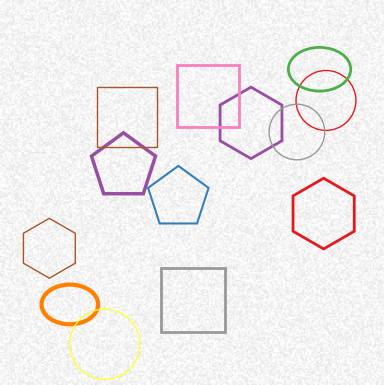[{"shape": "hexagon", "thickness": 2, "radius": 0.46, "center": [0.841, 0.445]}, {"shape": "circle", "thickness": 1, "radius": 0.39, "center": [0.847, 0.739]}, {"shape": "pentagon", "thickness": 1.5, "radius": 0.41, "center": [0.463, 0.486]}, {"shape": "oval", "thickness": 2, "radius": 0.41, "center": [0.83, 0.82]}, {"shape": "hexagon", "thickness": 2, "radius": 0.46, "center": [0.652, 0.681]}, {"shape": "pentagon", "thickness": 2.5, "radius": 0.44, "center": [0.321, 0.568]}, {"shape": "oval", "thickness": 3, "radius": 0.37, "center": [0.181, 0.209]}, {"shape": "circle", "thickness": 1, "radius": 0.46, "center": [0.272, 0.106]}, {"shape": "square", "thickness": 1, "radius": 0.39, "center": [0.331, 0.695]}, {"shape": "hexagon", "thickness": 1, "radius": 0.39, "center": [0.128, 0.355]}, {"shape": "square", "thickness": 2, "radius": 0.4, "center": [0.54, 0.751]}, {"shape": "circle", "thickness": 1, "radius": 0.36, "center": [0.771, 0.657]}, {"shape": "square", "thickness": 2, "radius": 0.42, "center": [0.502, 0.22]}]